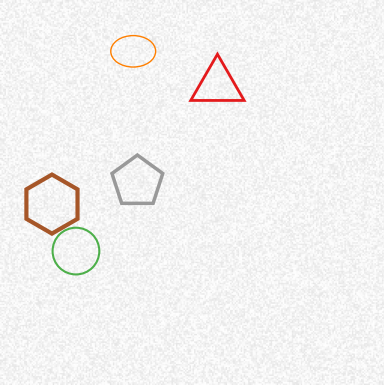[{"shape": "triangle", "thickness": 2, "radius": 0.4, "center": [0.565, 0.779]}, {"shape": "circle", "thickness": 1.5, "radius": 0.3, "center": [0.197, 0.348]}, {"shape": "oval", "thickness": 1, "radius": 0.29, "center": [0.346, 0.867]}, {"shape": "hexagon", "thickness": 3, "radius": 0.38, "center": [0.135, 0.47]}, {"shape": "pentagon", "thickness": 2.5, "radius": 0.35, "center": [0.357, 0.528]}]